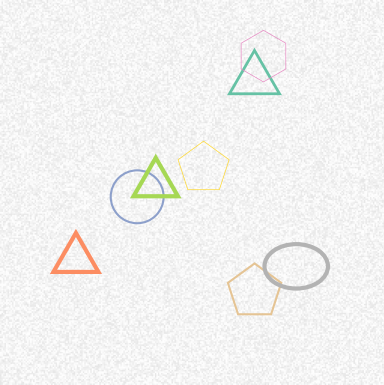[{"shape": "triangle", "thickness": 2, "radius": 0.38, "center": [0.661, 0.794]}, {"shape": "triangle", "thickness": 3, "radius": 0.34, "center": [0.197, 0.327]}, {"shape": "circle", "thickness": 1.5, "radius": 0.34, "center": [0.356, 0.489]}, {"shape": "hexagon", "thickness": 0.5, "radius": 0.33, "center": [0.684, 0.854]}, {"shape": "triangle", "thickness": 3, "radius": 0.33, "center": [0.405, 0.524]}, {"shape": "pentagon", "thickness": 0.5, "radius": 0.35, "center": [0.529, 0.564]}, {"shape": "pentagon", "thickness": 1.5, "radius": 0.36, "center": [0.661, 0.243]}, {"shape": "oval", "thickness": 3, "radius": 0.41, "center": [0.769, 0.308]}]